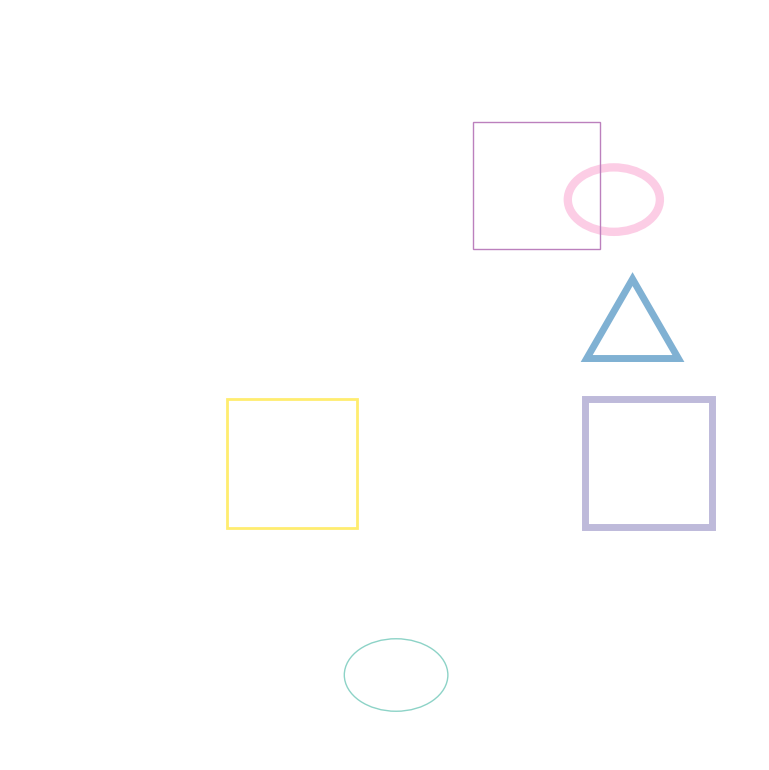[{"shape": "oval", "thickness": 0.5, "radius": 0.34, "center": [0.514, 0.123]}, {"shape": "square", "thickness": 2.5, "radius": 0.41, "center": [0.842, 0.399]}, {"shape": "triangle", "thickness": 2.5, "radius": 0.34, "center": [0.821, 0.569]}, {"shape": "oval", "thickness": 3, "radius": 0.3, "center": [0.797, 0.741]}, {"shape": "square", "thickness": 0.5, "radius": 0.41, "center": [0.697, 0.759]}, {"shape": "square", "thickness": 1, "radius": 0.42, "center": [0.379, 0.398]}]